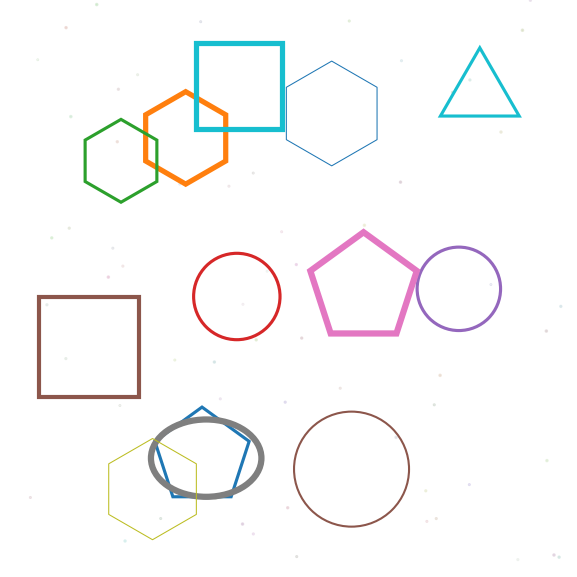[{"shape": "hexagon", "thickness": 0.5, "radius": 0.45, "center": [0.574, 0.803]}, {"shape": "pentagon", "thickness": 1.5, "radius": 0.43, "center": [0.35, 0.208]}, {"shape": "hexagon", "thickness": 2.5, "radius": 0.4, "center": [0.322, 0.76]}, {"shape": "hexagon", "thickness": 1.5, "radius": 0.36, "center": [0.21, 0.721]}, {"shape": "circle", "thickness": 1.5, "radius": 0.37, "center": [0.41, 0.486]}, {"shape": "circle", "thickness": 1.5, "radius": 0.36, "center": [0.795, 0.499]}, {"shape": "circle", "thickness": 1, "radius": 0.5, "center": [0.609, 0.187]}, {"shape": "square", "thickness": 2, "radius": 0.43, "center": [0.155, 0.397]}, {"shape": "pentagon", "thickness": 3, "radius": 0.48, "center": [0.63, 0.5]}, {"shape": "oval", "thickness": 3, "radius": 0.48, "center": [0.357, 0.206]}, {"shape": "hexagon", "thickness": 0.5, "radius": 0.44, "center": [0.264, 0.152]}, {"shape": "square", "thickness": 2.5, "radius": 0.37, "center": [0.414, 0.85]}, {"shape": "triangle", "thickness": 1.5, "radius": 0.39, "center": [0.831, 0.838]}]